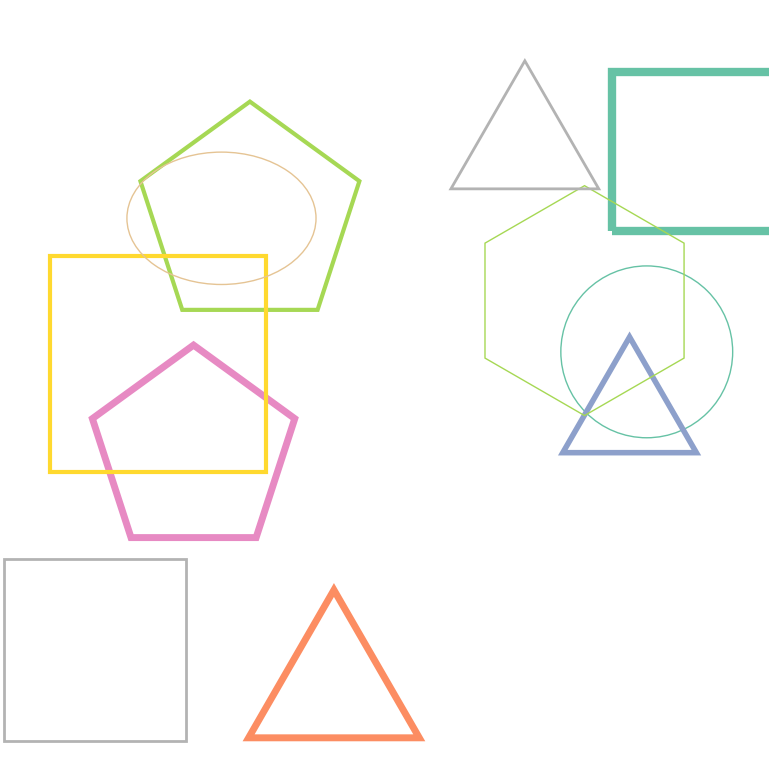[{"shape": "circle", "thickness": 0.5, "radius": 0.56, "center": [0.84, 0.543]}, {"shape": "square", "thickness": 3, "radius": 0.52, "center": [0.899, 0.803]}, {"shape": "triangle", "thickness": 2.5, "radius": 0.64, "center": [0.434, 0.106]}, {"shape": "triangle", "thickness": 2, "radius": 0.5, "center": [0.818, 0.462]}, {"shape": "pentagon", "thickness": 2.5, "radius": 0.69, "center": [0.251, 0.414]}, {"shape": "pentagon", "thickness": 1.5, "radius": 0.75, "center": [0.325, 0.719]}, {"shape": "hexagon", "thickness": 0.5, "radius": 0.75, "center": [0.759, 0.61]}, {"shape": "square", "thickness": 1.5, "radius": 0.7, "center": [0.205, 0.527]}, {"shape": "oval", "thickness": 0.5, "radius": 0.61, "center": [0.288, 0.716]}, {"shape": "triangle", "thickness": 1, "radius": 0.55, "center": [0.682, 0.81]}, {"shape": "square", "thickness": 1, "radius": 0.59, "center": [0.123, 0.156]}]